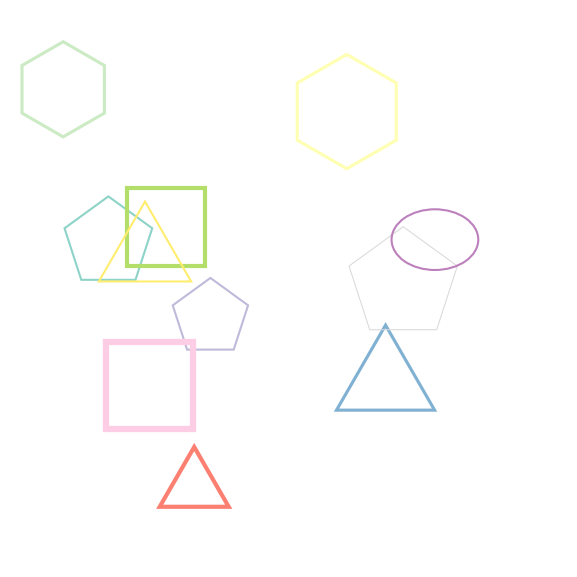[{"shape": "pentagon", "thickness": 1, "radius": 0.4, "center": [0.188, 0.579]}, {"shape": "hexagon", "thickness": 1.5, "radius": 0.49, "center": [0.6, 0.806]}, {"shape": "pentagon", "thickness": 1, "radius": 0.34, "center": [0.364, 0.449]}, {"shape": "triangle", "thickness": 2, "radius": 0.35, "center": [0.336, 0.156]}, {"shape": "triangle", "thickness": 1.5, "radius": 0.49, "center": [0.668, 0.338]}, {"shape": "square", "thickness": 2, "radius": 0.34, "center": [0.288, 0.606]}, {"shape": "square", "thickness": 3, "radius": 0.38, "center": [0.259, 0.332]}, {"shape": "pentagon", "thickness": 0.5, "radius": 0.49, "center": [0.698, 0.508]}, {"shape": "oval", "thickness": 1, "radius": 0.38, "center": [0.753, 0.584]}, {"shape": "hexagon", "thickness": 1.5, "radius": 0.41, "center": [0.109, 0.845]}, {"shape": "triangle", "thickness": 1, "radius": 0.46, "center": [0.251, 0.558]}]